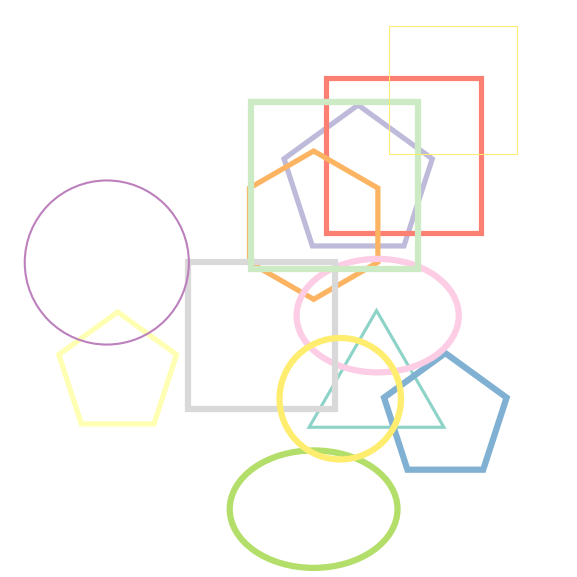[{"shape": "triangle", "thickness": 1.5, "radius": 0.67, "center": [0.652, 0.327]}, {"shape": "pentagon", "thickness": 2.5, "radius": 0.54, "center": [0.204, 0.352]}, {"shape": "pentagon", "thickness": 2.5, "radius": 0.67, "center": [0.62, 0.682]}, {"shape": "square", "thickness": 2.5, "radius": 0.67, "center": [0.699, 0.73]}, {"shape": "pentagon", "thickness": 3, "radius": 0.56, "center": [0.771, 0.276]}, {"shape": "hexagon", "thickness": 2.5, "radius": 0.64, "center": [0.543, 0.609]}, {"shape": "oval", "thickness": 3, "radius": 0.73, "center": [0.543, 0.117]}, {"shape": "oval", "thickness": 3, "radius": 0.7, "center": [0.654, 0.453]}, {"shape": "square", "thickness": 3, "radius": 0.64, "center": [0.453, 0.418]}, {"shape": "circle", "thickness": 1, "radius": 0.71, "center": [0.185, 0.545]}, {"shape": "square", "thickness": 3, "radius": 0.72, "center": [0.579, 0.678]}, {"shape": "square", "thickness": 0.5, "radius": 0.55, "center": [0.785, 0.843]}, {"shape": "circle", "thickness": 3, "radius": 0.53, "center": [0.589, 0.309]}]